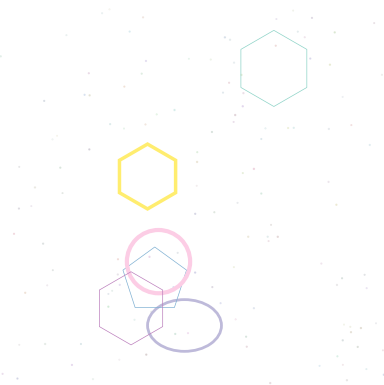[{"shape": "hexagon", "thickness": 0.5, "radius": 0.49, "center": [0.711, 0.822]}, {"shape": "oval", "thickness": 2, "radius": 0.48, "center": [0.479, 0.155]}, {"shape": "pentagon", "thickness": 0.5, "radius": 0.43, "center": [0.402, 0.272]}, {"shape": "circle", "thickness": 3, "radius": 0.41, "center": [0.412, 0.32]}, {"shape": "hexagon", "thickness": 0.5, "radius": 0.47, "center": [0.34, 0.199]}, {"shape": "hexagon", "thickness": 2.5, "radius": 0.42, "center": [0.383, 0.542]}]